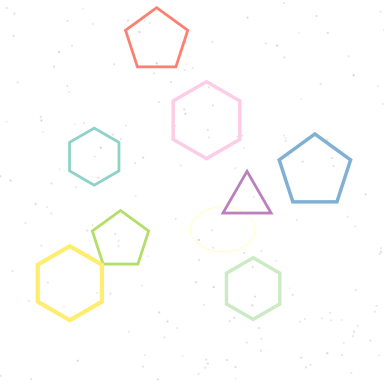[{"shape": "hexagon", "thickness": 2, "radius": 0.37, "center": [0.245, 0.593]}, {"shape": "oval", "thickness": 0.5, "radius": 0.42, "center": [0.579, 0.404]}, {"shape": "pentagon", "thickness": 2, "radius": 0.42, "center": [0.407, 0.895]}, {"shape": "pentagon", "thickness": 2.5, "radius": 0.49, "center": [0.818, 0.555]}, {"shape": "pentagon", "thickness": 2, "radius": 0.38, "center": [0.313, 0.376]}, {"shape": "hexagon", "thickness": 2.5, "radius": 0.5, "center": [0.536, 0.688]}, {"shape": "triangle", "thickness": 2, "radius": 0.36, "center": [0.642, 0.483]}, {"shape": "hexagon", "thickness": 2.5, "radius": 0.4, "center": [0.658, 0.25]}, {"shape": "hexagon", "thickness": 3, "radius": 0.48, "center": [0.181, 0.264]}]